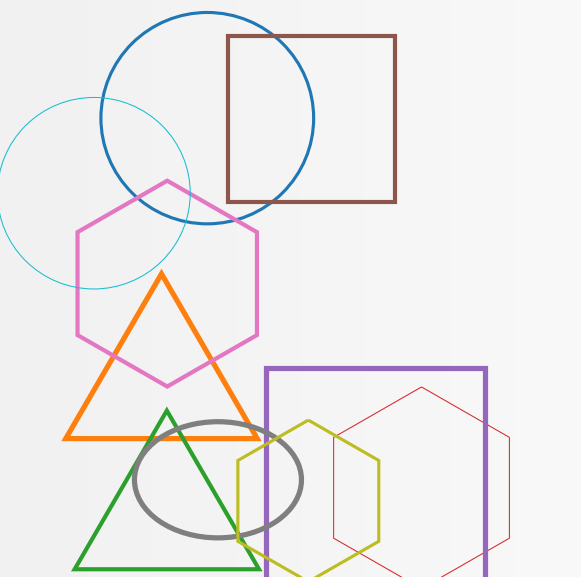[{"shape": "circle", "thickness": 1.5, "radius": 0.91, "center": [0.357, 0.795]}, {"shape": "triangle", "thickness": 2.5, "radius": 0.95, "center": [0.278, 0.335]}, {"shape": "triangle", "thickness": 2, "radius": 0.92, "center": [0.287, 0.105]}, {"shape": "hexagon", "thickness": 0.5, "radius": 0.87, "center": [0.725, 0.154]}, {"shape": "square", "thickness": 2.5, "radius": 0.94, "center": [0.646, 0.174]}, {"shape": "square", "thickness": 2, "radius": 0.72, "center": [0.536, 0.794]}, {"shape": "hexagon", "thickness": 2, "radius": 0.89, "center": [0.288, 0.508]}, {"shape": "oval", "thickness": 2.5, "radius": 0.72, "center": [0.375, 0.168]}, {"shape": "hexagon", "thickness": 1.5, "radius": 0.7, "center": [0.53, 0.132]}, {"shape": "circle", "thickness": 0.5, "radius": 0.83, "center": [0.161, 0.665]}]